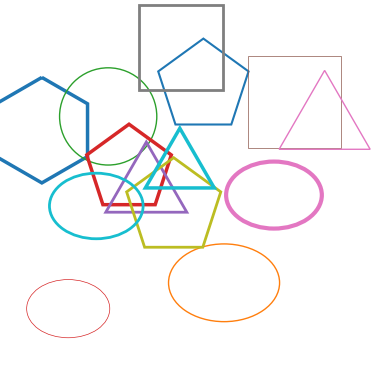[{"shape": "pentagon", "thickness": 1.5, "radius": 0.62, "center": [0.528, 0.776]}, {"shape": "hexagon", "thickness": 2.5, "radius": 0.69, "center": [0.109, 0.662]}, {"shape": "oval", "thickness": 1, "radius": 0.72, "center": [0.582, 0.265]}, {"shape": "circle", "thickness": 1, "radius": 0.63, "center": [0.281, 0.698]}, {"shape": "pentagon", "thickness": 2.5, "radius": 0.58, "center": [0.335, 0.562]}, {"shape": "oval", "thickness": 0.5, "radius": 0.54, "center": [0.177, 0.198]}, {"shape": "triangle", "thickness": 2, "radius": 0.61, "center": [0.38, 0.51]}, {"shape": "square", "thickness": 0.5, "radius": 0.6, "center": [0.766, 0.735]}, {"shape": "triangle", "thickness": 1, "radius": 0.68, "center": [0.843, 0.681]}, {"shape": "oval", "thickness": 3, "radius": 0.62, "center": [0.712, 0.493]}, {"shape": "square", "thickness": 2, "radius": 0.55, "center": [0.471, 0.876]}, {"shape": "pentagon", "thickness": 2, "radius": 0.64, "center": [0.451, 0.462]}, {"shape": "triangle", "thickness": 2.5, "radius": 0.52, "center": [0.467, 0.563]}, {"shape": "oval", "thickness": 2, "radius": 0.61, "center": [0.25, 0.465]}]